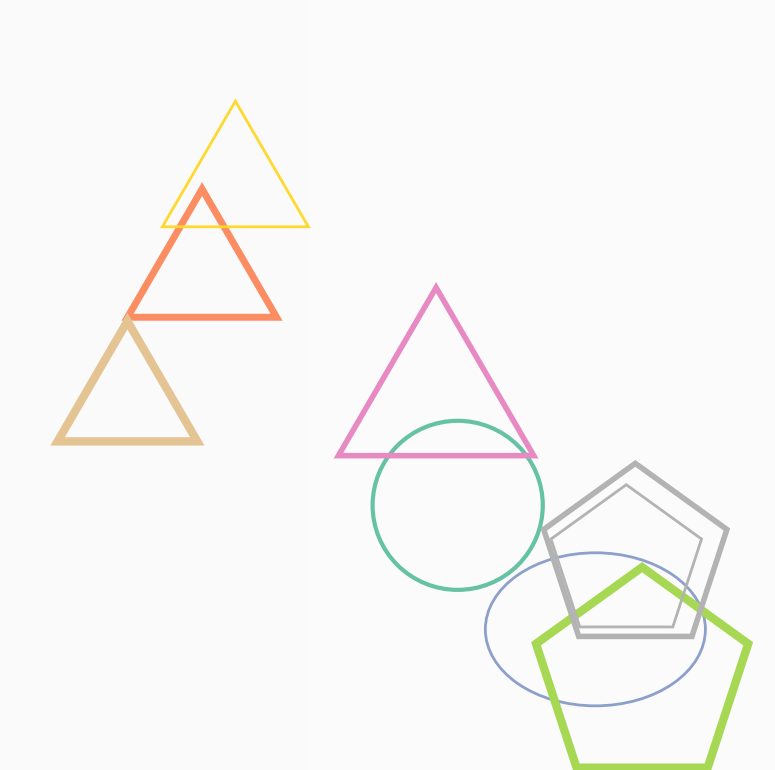[{"shape": "circle", "thickness": 1.5, "radius": 0.55, "center": [0.591, 0.344]}, {"shape": "triangle", "thickness": 2.5, "radius": 0.56, "center": [0.261, 0.643]}, {"shape": "oval", "thickness": 1, "radius": 0.71, "center": [0.768, 0.183]}, {"shape": "triangle", "thickness": 2, "radius": 0.73, "center": [0.563, 0.481]}, {"shape": "pentagon", "thickness": 3, "radius": 0.72, "center": [0.829, 0.119]}, {"shape": "triangle", "thickness": 1, "radius": 0.54, "center": [0.304, 0.76]}, {"shape": "triangle", "thickness": 3, "radius": 0.52, "center": [0.164, 0.479]}, {"shape": "pentagon", "thickness": 2, "radius": 0.62, "center": [0.82, 0.274]}, {"shape": "pentagon", "thickness": 1, "radius": 0.51, "center": [0.808, 0.268]}]